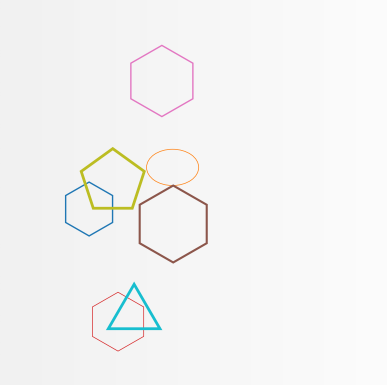[{"shape": "hexagon", "thickness": 1, "radius": 0.35, "center": [0.23, 0.457]}, {"shape": "oval", "thickness": 0.5, "radius": 0.34, "center": [0.445, 0.565]}, {"shape": "hexagon", "thickness": 0.5, "radius": 0.38, "center": [0.305, 0.164]}, {"shape": "hexagon", "thickness": 1.5, "radius": 0.5, "center": [0.447, 0.418]}, {"shape": "hexagon", "thickness": 1, "radius": 0.46, "center": [0.418, 0.79]}, {"shape": "pentagon", "thickness": 2, "radius": 0.43, "center": [0.291, 0.528]}, {"shape": "triangle", "thickness": 2, "radius": 0.38, "center": [0.346, 0.185]}]